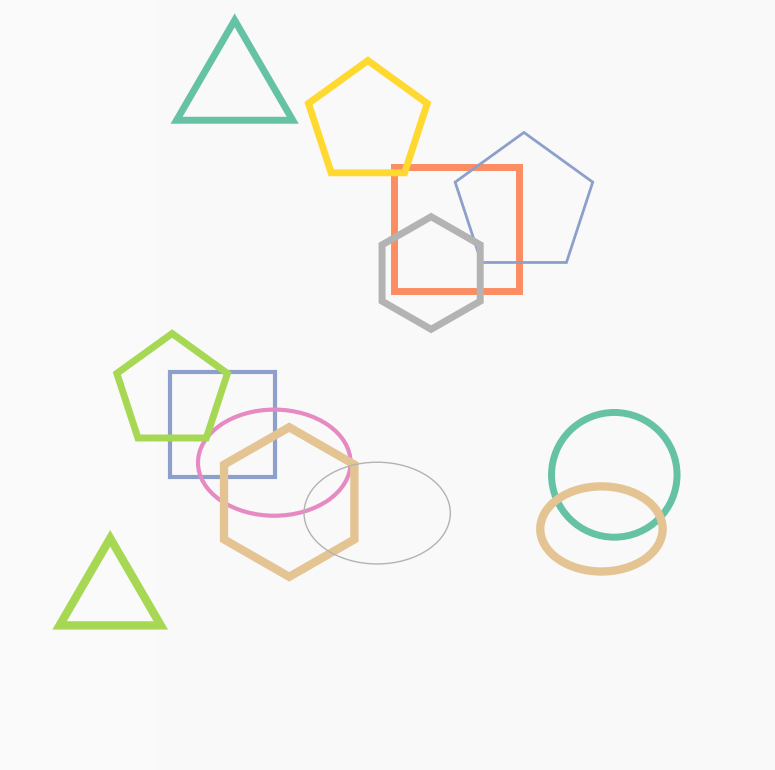[{"shape": "triangle", "thickness": 2.5, "radius": 0.43, "center": [0.303, 0.887]}, {"shape": "circle", "thickness": 2.5, "radius": 0.4, "center": [0.793, 0.383]}, {"shape": "square", "thickness": 2.5, "radius": 0.4, "center": [0.589, 0.703]}, {"shape": "pentagon", "thickness": 1, "radius": 0.47, "center": [0.676, 0.735]}, {"shape": "square", "thickness": 1.5, "radius": 0.34, "center": [0.287, 0.449]}, {"shape": "oval", "thickness": 1.5, "radius": 0.49, "center": [0.354, 0.399]}, {"shape": "pentagon", "thickness": 2.5, "radius": 0.38, "center": [0.222, 0.492]}, {"shape": "triangle", "thickness": 3, "radius": 0.38, "center": [0.142, 0.225]}, {"shape": "pentagon", "thickness": 2.5, "radius": 0.4, "center": [0.475, 0.841]}, {"shape": "oval", "thickness": 3, "radius": 0.39, "center": [0.776, 0.313]}, {"shape": "hexagon", "thickness": 3, "radius": 0.49, "center": [0.373, 0.348]}, {"shape": "oval", "thickness": 0.5, "radius": 0.47, "center": [0.487, 0.334]}, {"shape": "hexagon", "thickness": 2.5, "radius": 0.37, "center": [0.556, 0.645]}]